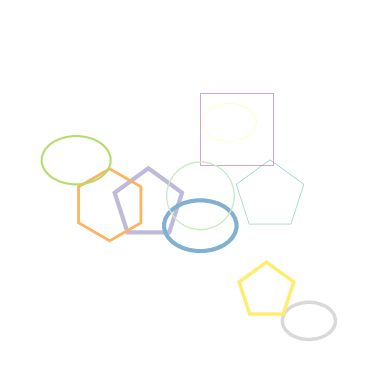[{"shape": "pentagon", "thickness": 0.5, "radius": 0.46, "center": [0.701, 0.493]}, {"shape": "oval", "thickness": 0.5, "radius": 0.35, "center": [0.595, 0.682]}, {"shape": "pentagon", "thickness": 3, "radius": 0.46, "center": [0.385, 0.471]}, {"shape": "oval", "thickness": 3, "radius": 0.47, "center": [0.52, 0.414]}, {"shape": "hexagon", "thickness": 2, "radius": 0.47, "center": [0.285, 0.468]}, {"shape": "oval", "thickness": 1.5, "radius": 0.45, "center": [0.198, 0.584]}, {"shape": "oval", "thickness": 2.5, "radius": 0.34, "center": [0.802, 0.167]}, {"shape": "square", "thickness": 0.5, "radius": 0.47, "center": [0.614, 0.665]}, {"shape": "circle", "thickness": 1, "radius": 0.44, "center": [0.521, 0.491]}, {"shape": "pentagon", "thickness": 2.5, "radius": 0.37, "center": [0.692, 0.245]}]